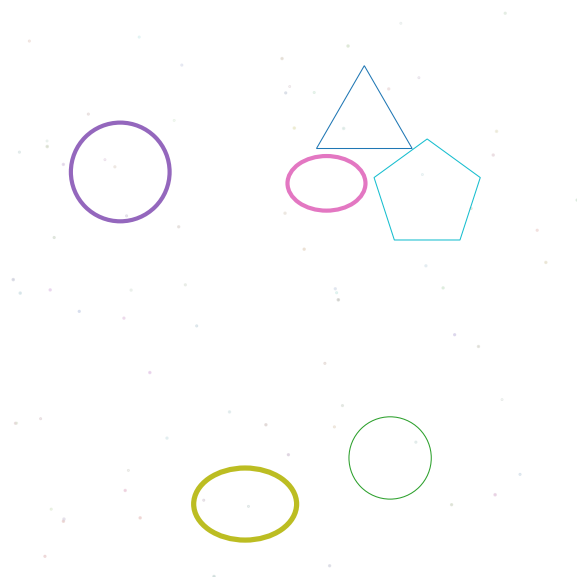[{"shape": "triangle", "thickness": 0.5, "radius": 0.48, "center": [0.631, 0.79]}, {"shape": "circle", "thickness": 0.5, "radius": 0.36, "center": [0.676, 0.206]}, {"shape": "circle", "thickness": 2, "radius": 0.43, "center": [0.208, 0.701]}, {"shape": "oval", "thickness": 2, "radius": 0.34, "center": [0.565, 0.682]}, {"shape": "oval", "thickness": 2.5, "radius": 0.45, "center": [0.425, 0.126]}, {"shape": "pentagon", "thickness": 0.5, "radius": 0.48, "center": [0.74, 0.662]}]